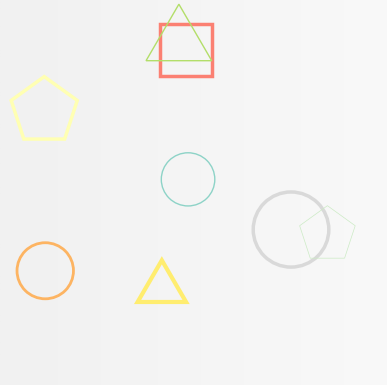[{"shape": "circle", "thickness": 1, "radius": 0.35, "center": [0.485, 0.534]}, {"shape": "pentagon", "thickness": 2.5, "radius": 0.45, "center": [0.114, 0.711]}, {"shape": "square", "thickness": 2.5, "radius": 0.34, "center": [0.48, 0.871]}, {"shape": "circle", "thickness": 2, "radius": 0.36, "center": [0.117, 0.297]}, {"shape": "triangle", "thickness": 1, "radius": 0.49, "center": [0.462, 0.891]}, {"shape": "circle", "thickness": 2.5, "radius": 0.49, "center": [0.751, 0.404]}, {"shape": "pentagon", "thickness": 0.5, "radius": 0.38, "center": [0.845, 0.39]}, {"shape": "triangle", "thickness": 3, "radius": 0.36, "center": [0.418, 0.252]}]